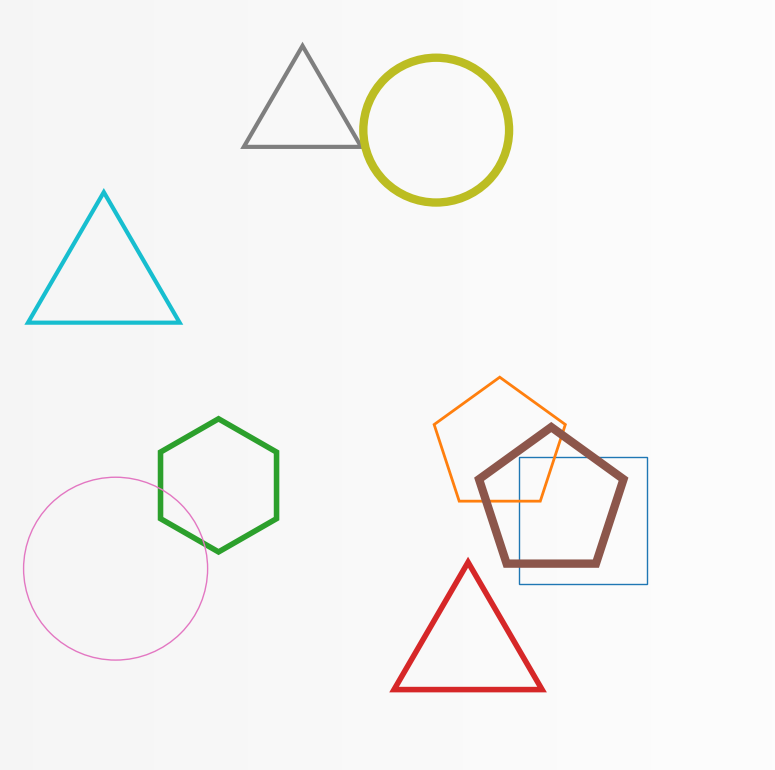[{"shape": "square", "thickness": 0.5, "radius": 0.41, "center": [0.752, 0.324]}, {"shape": "pentagon", "thickness": 1, "radius": 0.44, "center": [0.645, 0.421]}, {"shape": "hexagon", "thickness": 2, "radius": 0.43, "center": [0.282, 0.37]}, {"shape": "triangle", "thickness": 2, "radius": 0.55, "center": [0.604, 0.16]}, {"shape": "pentagon", "thickness": 3, "radius": 0.49, "center": [0.711, 0.347]}, {"shape": "circle", "thickness": 0.5, "radius": 0.59, "center": [0.149, 0.261]}, {"shape": "triangle", "thickness": 1.5, "radius": 0.44, "center": [0.39, 0.853]}, {"shape": "circle", "thickness": 3, "radius": 0.47, "center": [0.563, 0.831]}, {"shape": "triangle", "thickness": 1.5, "radius": 0.56, "center": [0.134, 0.637]}]